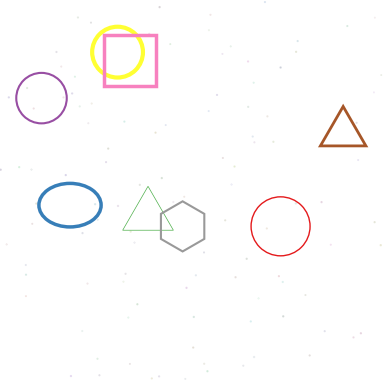[{"shape": "circle", "thickness": 1, "radius": 0.38, "center": [0.729, 0.412]}, {"shape": "oval", "thickness": 2.5, "radius": 0.4, "center": [0.182, 0.467]}, {"shape": "triangle", "thickness": 0.5, "radius": 0.38, "center": [0.384, 0.44]}, {"shape": "circle", "thickness": 1.5, "radius": 0.33, "center": [0.108, 0.745]}, {"shape": "circle", "thickness": 3, "radius": 0.33, "center": [0.305, 0.865]}, {"shape": "triangle", "thickness": 2, "radius": 0.34, "center": [0.891, 0.655]}, {"shape": "square", "thickness": 2.5, "radius": 0.33, "center": [0.338, 0.842]}, {"shape": "hexagon", "thickness": 1.5, "radius": 0.33, "center": [0.474, 0.412]}]